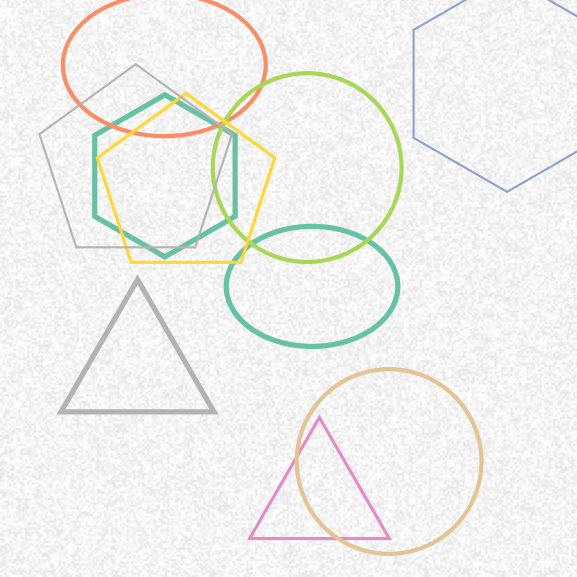[{"shape": "oval", "thickness": 2.5, "radius": 0.74, "center": [0.54, 0.503]}, {"shape": "hexagon", "thickness": 2.5, "radius": 0.7, "center": [0.286, 0.695]}, {"shape": "oval", "thickness": 2, "radius": 0.88, "center": [0.284, 0.886]}, {"shape": "hexagon", "thickness": 1, "radius": 0.93, "center": [0.878, 0.854]}, {"shape": "triangle", "thickness": 1.5, "radius": 0.7, "center": [0.553, 0.136]}, {"shape": "circle", "thickness": 2, "radius": 0.82, "center": [0.532, 0.709]}, {"shape": "pentagon", "thickness": 1.5, "radius": 0.81, "center": [0.322, 0.676]}, {"shape": "circle", "thickness": 2, "radius": 0.8, "center": [0.674, 0.2]}, {"shape": "pentagon", "thickness": 1, "radius": 0.88, "center": [0.235, 0.713]}, {"shape": "triangle", "thickness": 2.5, "radius": 0.76, "center": [0.238, 0.362]}]